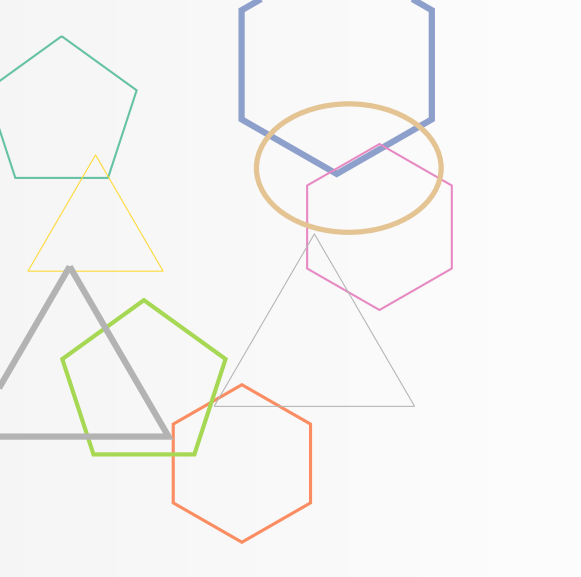[{"shape": "pentagon", "thickness": 1, "radius": 0.68, "center": [0.106, 0.801]}, {"shape": "hexagon", "thickness": 1.5, "radius": 0.68, "center": [0.416, 0.197]}, {"shape": "hexagon", "thickness": 3, "radius": 0.94, "center": [0.579, 0.887]}, {"shape": "hexagon", "thickness": 1, "radius": 0.72, "center": [0.653, 0.606]}, {"shape": "pentagon", "thickness": 2, "radius": 0.74, "center": [0.248, 0.332]}, {"shape": "triangle", "thickness": 0.5, "radius": 0.67, "center": [0.164, 0.597]}, {"shape": "oval", "thickness": 2.5, "radius": 0.79, "center": [0.6, 0.708]}, {"shape": "triangle", "thickness": 3, "radius": 0.98, "center": [0.12, 0.341]}, {"shape": "triangle", "thickness": 0.5, "radius": 1.0, "center": [0.541, 0.395]}]